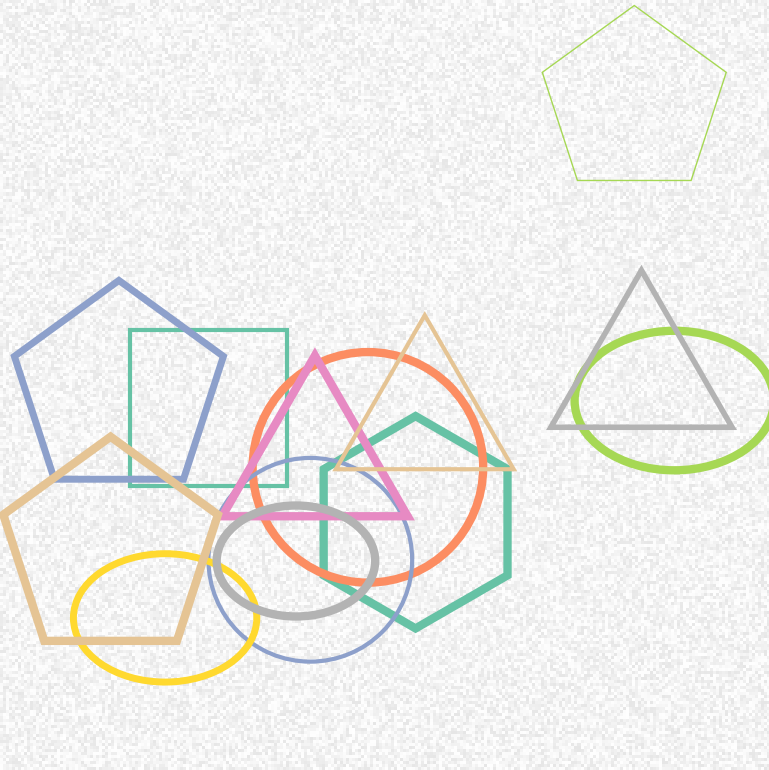[{"shape": "square", "thickness": 1.5, "radius": 0.51, "center": [0.271, 0.47]}, {"shape": "hexagon", "thickness": 3, "radius": 0.69, "center": [0.54, 0.322]}, {"shape": "circle", "thickness": 3, "radius": 0.75, "center": [0.478, 0.393]}, {"shape": "circle", "thickness": 1.5, "radius": 0.66, "center": [0.403, 0.273]}, {"shape": "pentagon", "thickness": 2.5, "radius": 0.71, "center": [0.154, 0.493]}, {"shape": "triangle", "thickness": 3, "radius": 0.7, "center": [0.409, 0.399]}, {"shape": "pentagon", "thickness": 0.5, "radius": 0.63, "center": [0.824, 0.867]}, {"shape": "oval", "thickness": 3, "radius": 0.65, "center": [0.876, 0.48]}, {"shape": "oval", "thickness": 2.5, "radius": 0.6, "center": [0.214, 0.198]}, {"shape": "triangle", "thickness": 1.5, "radius": 0.67, "center": [0.552, 0.457]}, {"shape": "pentagon", "thickness": 3, "radius": 0.73, "center": [0.144, 0.286]}, {"shape": "oval", "thickness": 3, "radius": 0.51, "center": [0.384, 0.271]}, {"shape": "triangle", "thickness": 2, "radius": 0.68, "center": [0.833, 0.513]}]